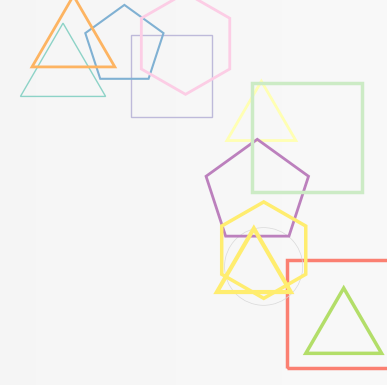[{"shape": "triangle", "thickness": 1, "radius": 0.63, "center": [0.163, 0.813]}, {"shape": "triangle", "thickness": 2, "radius": 0.51, "center": [0.675, 0.686]}, {"shape": "square", "thickness": 1, "radius": 0.53, "center": [0.443, 0.802]}, {"shape": "square", "thickness": 2.5, "radius": 0.7, "center": [0.88, 0.185]}, {"shape": "pentagon", "thickness": 1.5, "radius": 0.53, "center": [0.321, 0.881]}, {"shape": "triangle", "thickness": 2, "radius": 0.62, "center": [0.189, 0.888]}, {"shape": "triangle", "thickness": 2.5, "radius": 0.56, "center": [0.887, 0.139]}, {"shape": "hexagon", "thickness": 2, "radius": 0.66, "center": [0.479, 0.887]}, {"shape": "circle", "thickness": 0.5, "radius": 0.5, "center": [0.68, 0.308]}, {"shape": "pentagon", "thickness": 2, "radius": 0.7, "center": [0.664, 0.499]}, {"shape": "square", "thickness": 2.5, "radius": 0.71, "center": [0.792, 0.642]}, {"shape": "hexagon", "thickness": 2.5, "radius": 0.63, "center": [0.681, 0.35]}, {"shape": "triangle", "thickness": 3, "radius": 0.55, "center": [0.655, 0.297]}]